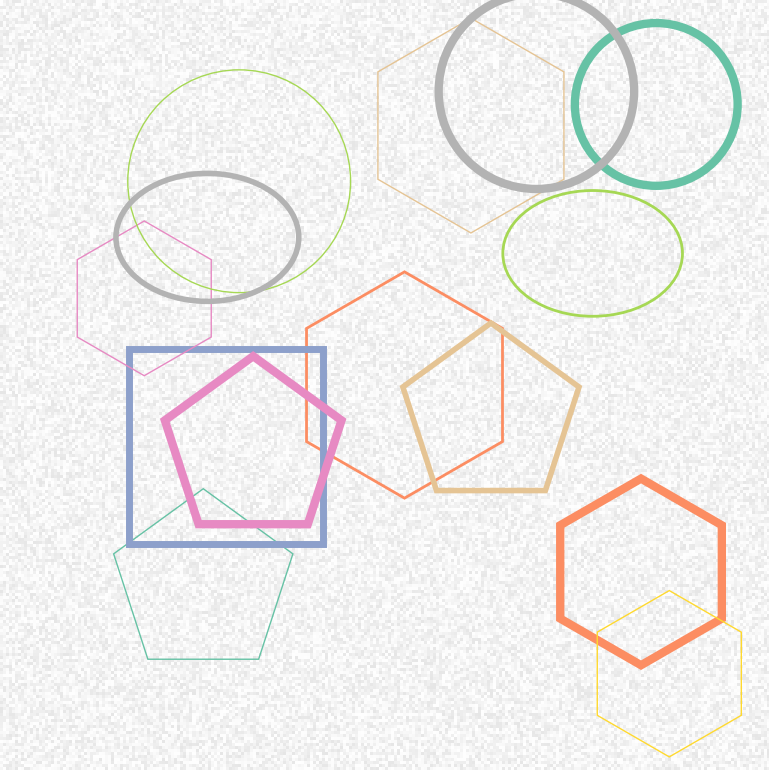[{"shape": "pentagon", "thickness": 0.5, "radius": 0.61, "center": [0.264, 0.243]}, {"shape": "circle", "thickness": 3, "radius": 0.53, "center": [0.852, 0.864]}, {"shape": "hexagon", "thickness": 1, "radius": 0.73, "center": [0.525, 0.5]}, {"shape": "hexagon", "thickness": 3, "radius": 0.61, "center": [0.833, 0.257]}, {"shape": "square", "thickness": 2.5, "radius": 0.63, "center": [0.293, 0.42]}, {"shape": "hexagon", "thickness": 0.5, "radius": 0.5, "center": [0.187, 0.613]}, {"shape": "pentagon", "thickness": 3, "radius": 0.6, "center": [0.329, 0.417]}, {"shape": "oval", "thickness": 1, "radius": 0.58, "center": [0.77, 0.671]}, {"shape": "circle", "thickness": 0.5, "radius": 0.72, "center": [0.311, 0.765]}, {"shape": "hexagon", "thickness": 0.5, "radius": 0.54, "center": [0.869, 0.125]}, {"shape": "pentagon", "thickness": 2, "radius": 0.6, "center": [0.638, 0.46]}, {"shape": "hexagon", "thickness": 0.5, "radius": 0.7, "center": [0.612, 0.837]}, {"shape": "oval", "thickness": 2, "radius": 0.59, "center": [0.269, 0.692]}, {"shape": "circle", "thickness": 3, "radius": 0.63, "center": [0.697, 0.882]}]